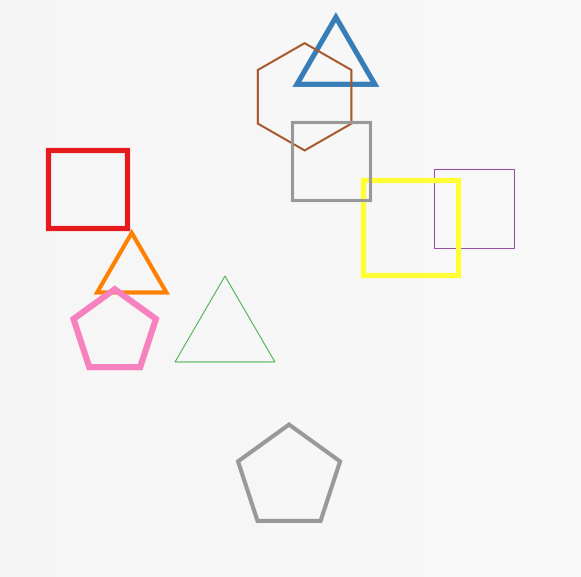[{"shape": "square", "thickness": 2.5, "radius": 0.34, "center": [0.15, 0.672]}, {"shape": "triangle", "thickness": 2.5, "radius": 0.39, "center": [0.578, 0.892]}, {"shape": "triangle", "thickness": 0.5, "radius": 0.5, "center": [0.387, 0.422]}, {"shape": "square", "thickness": 0.5, "radius": 0.34, "center": [0.815, 0.639]}, {"shape": "triangle", "thickness": 2, "radius": 0.34, "center": [0.227, 0.527]}, {"shape": "square", "thickness": 2.5, "radius": 0.41, "center": [0.706, 0.605]}, {"shape": "hexagon", "thickness": 1, "radius": 0.46, "center": [0.524, 0.832]}, {"shape": "pentagon", "thickness": 3, "radius": 0.37, "center": [0.197, 0.424]}, {"shape": "square", "thickness": 1.5, "radius": 0.34, "center": [0.57, 0.72]}, {"shape": "pentagon", "thickness": 2, "radius": 0.46, "center": [0.497, 0.172]}]